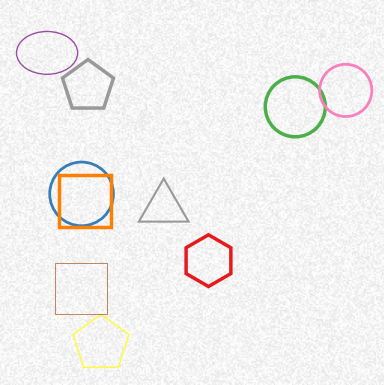[{"shape": "hexagon", "thickness": 2.5, "radius": 0.34, "center": [0.542, 0.323]}, {"shape": "circle", "thickness": 2, "radius": 0.41, "center": [0.212, 0.496]}, {"shape": "circle", "thickness": 2.5, "radius": 0.39, "center": [0.767, 0.723]}, {"shape": "oval", "thickness": 1, "radius": 0.4, "center": [0.122, 0.863]}, {"shape": "square", "thickness": 2.5, "radius": 0.34, "center": [0.221, 0.478]}, {"shape": "pentagon", "thickness": 1, "radius": 0.38, "center": [0.262, 0.107]}, {"shape": "square", "thickness": 0.5, "radius": 0.34, "center": [0.21, 0.251]}, {"shape": "circle", "thickness": 2, "radius": 0.34, "center": [0.898, 0.765]}, {"shape": "pentagon", "thickness": 2.5, "radius": 0.35, "center": [0.229, 0.776]}, {"shape": "triangle", "thickness": 1.5, "radius": 0.37, "center": [0.425, 0.462]}]